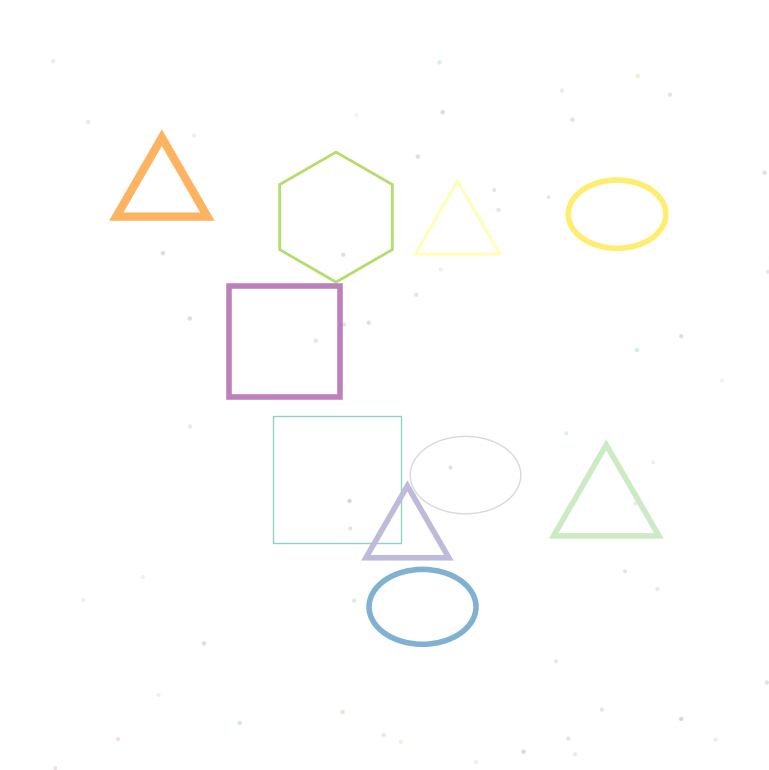[{"shape": "square", "thickness": 0.5, "radius": 0.41, "center": [0.438, 0.377]}, {"shape": "triangle", "thickness": 1, "radius": 0.32, "center": [0.594, 0.702]}, {"shape": "triangle", "thickness": 2, "radius": 0.31, "center": [0.529, 0.307]}, {"shape": "oval", "thickness": 2, "radius": 0.35, "center": [0.549, 0.212]}, {"shape": "triangle", "thickness": 3, "radius": 0.34, "center": [0.21, 0.753]}, {"shape": "hexagon", "thickness": 1, "radius": 0.42, "center": [0.436, 0.718]}, {"shape": "oval", "thickness": 0.5, "radius": 0.36, "center": [0.605, 0.383]}, {"shape": "square", "thickness": 2, "radius": 0.36, "center": [0.369, 0.556]}, {"shape": "triangle", "thickness": 2, "radius": 0.39, "center": [0.787, 0.344]}, {"shape": "oval", "thickness": 2, "radius": 0.32, "center": [0.801, 0.722]}]